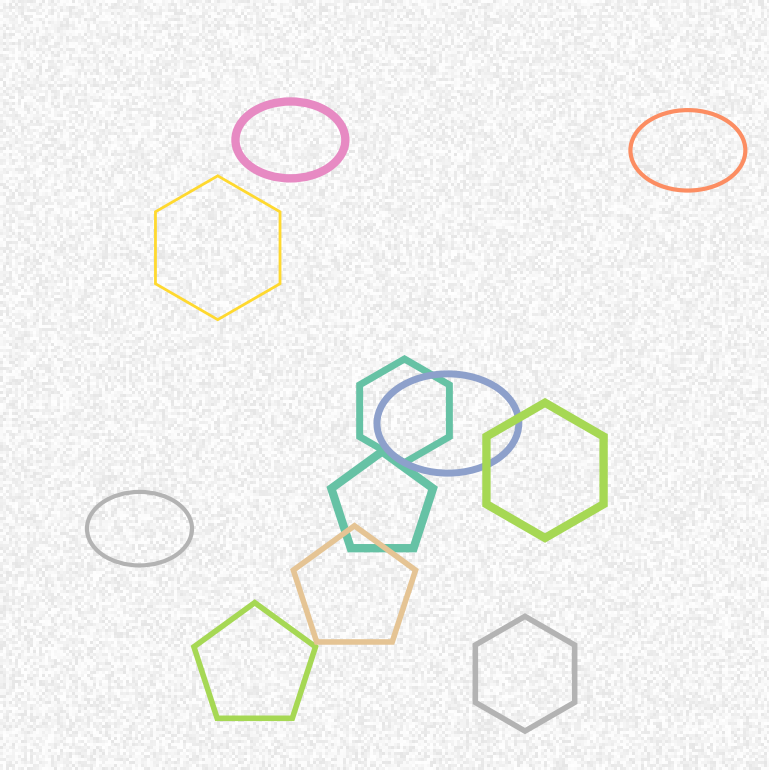[{"shape": "hexagon", "thickness": 2.5, "radius": 0.34, "center": [0.525, 0.467]}, {"shape": "pentagon", "thickness": 3, "radius": 0.35, "center": [0.496, 0.344]}, {"shape": "oval", "thickness": 1.5, "radius": 0.37, "center": [0.893, 0.805]}, {"shape": "oval", "thickness": 2.5, "radius": 0.46, "center": [0.582, 0.45]}, {"shape": "oval", "thickness": 3, "radius": 0.36, "center": [0.377, 0.818]}, {"shape": "hexagon", "thickness": 3, "radius": 0.44, "center": [0.708, 0.389]}, {"shape": "pentagon", "thickness": 2, "radius": 0.42, "center": [0.331, 0.134]}, {"shape": "hexagon", "thickness": 1, "radius": 0.47, "center": [0.283, 0.678]}, {"shape": "pentagon", "thickness": 2, "radius": 0.42, "center": [0.46, 0.234]}, {"shape": "hexagon", "thickness": 2, "radius": 0.37, "center": [0.682, 0.125]}, {"shape": "oval", "thickness": 1.5, "radius": 0.34, "center": [0.181, 0.313]}]